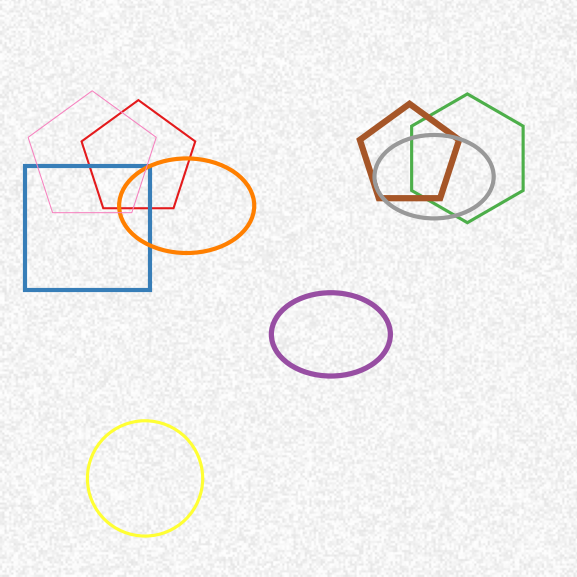[{"shape": "pentagon", "thickness": 1, "radius": 0.52, "center": [0.24, 0.722]}, {"shape": "square", "thickness": 2, "radius": 0.54, "center": [0.151, 0.604]}, {"shape": "hexagon", "thickness": 1.5, "radius": 0.56, "center": [0.809, 0.725]}, {"shape": "oval", "thickness": 2.5, "radius": 0.52, "center": [0.573, 0.42]}, {"shape": "oval", "thickness": 2, "radius": 0.58, "center": [0.323, 0.643]}, {"shape": "circle", "thickness": 1.5, "radius": 0.5, "center": [0.251, 0.171]}, {"shape": "pentagon", "thickness": 3, "radius": 0.45, "center": [0.709, 0.729]}, {"shape": "pentagon", "thickness": 0.5, "radius": 0.58, "center": [0.16, 0.725]}, {"shape": "oval", "thickness": 2, "radius": 0.52, "center": [0.752, 0.693]}]